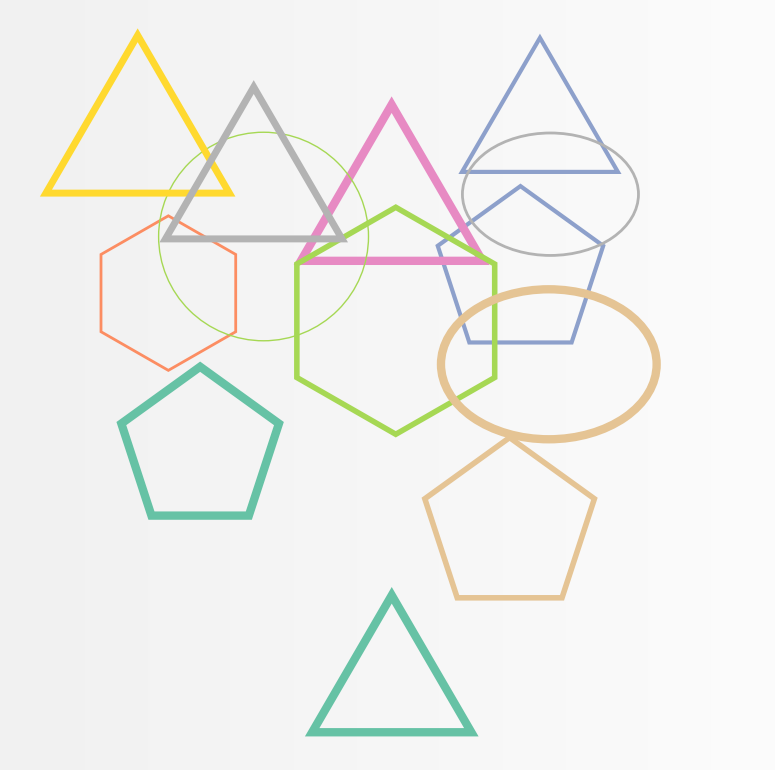[{"shape": "pentagon", "thickness": 3, "radius": 0.53, "center": [0.258, 0.417]}, {"shape": "triangle", "thickness": 3, "radius": 0.59, "center": [0.505, 0.108]}, {"shape": "hexagon", "thickness": 1, "radius": 0.5, "center": [0.217, 0.619]}, {"shape": "triangle", "thickness": 1.5, "radius": 0.58, "center": [0.697, 0.835]}, {"shape": "pentagon", "thickness": 1.5, "radius": 0.56, "center": [0.672, 0.646]}, {"shape": "triangle", "thickness": 3, "radius": 0.68, "center": [0.505, 0.729]}, {"shape": "circle", "thickness": 0.5, "radius": 0.68, "center": [0.34, 0.693]}, {"shape": "hexagon", "thickness": 2, "radius": 0.74, "center": [0.511, 0.583]}, {"shape": "triangle", "thickness": 2.5, "radius": 0.68, "center": [0.178, 0.818]}, {"shape": "pentagon", "thickness": 2, "radius": 0.58, "center": [0.658, 0.317]}, {"shape": "oval", "thickness": 3, "radius": 0.7, "center": [0.708, 0.527]}, {"shape": "triangle", "thickness": 2.5, "radius": 0.66, "center": [0.327, 0.755]}, {"shape": "oval", "thickness": 1, "radius": 0.57, "center": [0.71, 0.748]}]